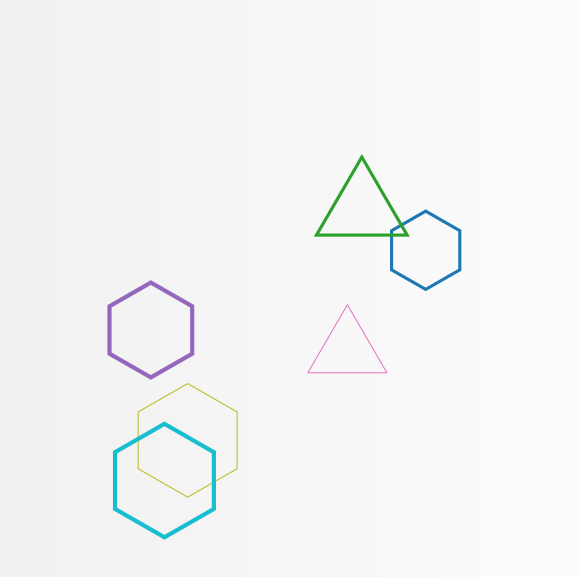[{"shape": "hexagon", "thickness": 1.5, "radius": 0.34, "center": [0.732, 0.566]}, {"shape": "triangle", "thickness": 1.5, "radius": 0.45, "center": [0.622, 0.637]}, {"shape": "hexagon", "thickness": 2, "radius": 0.41, "center": [0.26, 0.428]}, {"shape": "triangle", "thickness": 0.5, "radius": 0.39, "center": [0.598, 0.393]}, {"shape": "hexagon", "thickness": 0.5, "radius": 0.49, "center": [0.323, 0.237]}, {"shape": "hexagon", "thickness": 2, "radius": 0.49, "center": [0.283, 0.167]}]